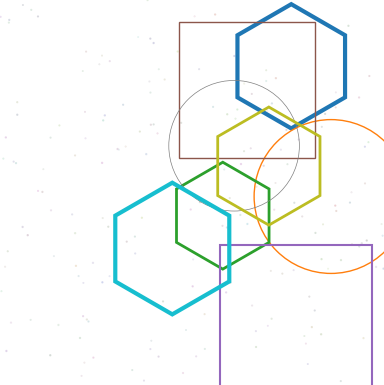[{"shape": "hexagon", "thickness": 3, "radius": 0.81, "center": [0.757, 0.828]}, {"shape": "circle", "thickness": 1, "radius": 1.0, "center": [0.86, 0.49]}, {"shape": "hexagon", "thickness": 2, "radius": 0.69, "center": [0.579, 0.44]}, {"shape": "square", "thickness": 1.5, "radius": 0.99, "center": [0.769, 0.167]}, {"shape": "square", "thickness": 1, "radius": 0.88, "center": [0.641, 0.765]}, {"shape": "circle", "thickness": 0.5, "radius": 0.85, "center": [0.608, 0.621]}, {"shape": "hexagon", "thickness": 2, "radius": 0.77, "center": [0.698, 0.569]}, {"shape": "hexagon", "thickness": 3, "radius": 0.85, "center": [0.447, 0.354]}]